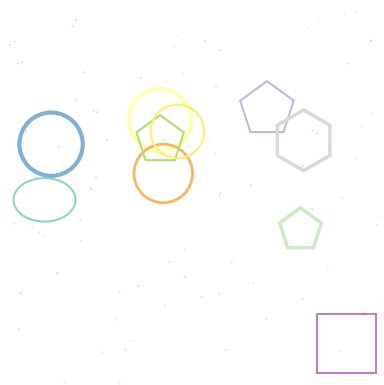[{"shape": "oval", "thickness": 1.5, "radius": 0.4, "center": [0.116, 0.481]}, {"shape": "circle", "thickness": 3, "radius": 0.41, "center": [0.416, 0.688]}, {"shape": "pentagon", "thickness": 1.5, "radius": 0.37, "center": [0.693, 0.716]}, {"shape": "circle", "thickness": 3, "radius": 0.41, "center": [0.133, 0.625]}, {"shape": "circle", "thickness": 2, "radius": 0.38, "center": [0.424, 0.549]}, {"shape": "pentagon", "thickness": 1.5, "radius": 0.32, "center": [0.416, 0.636]}, {"shape": "hexagon", "thickness": 2.5, "radius": 0.39, "center": [0.789, 0.635]}, {"shape": "square", "thickness": 1.5, "radius": 0.38, "center": [0.9, 0.108]}, {"shape": "pentagon", "thickness": 2.5, "radius": 0.29, "center": [0.781, 0.403]}, {"shape": "circle", "thickness": 1.5, "radius": 0.35, "center": [0.461, 0.659]}]